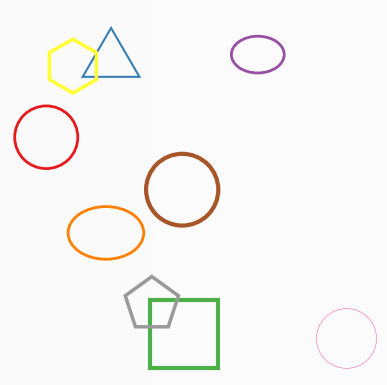[{"shape": "circle", "thickness": 2, "radius": 0.41, "center": [0.119, 0.644]}, {"shape": "triangle", "thickness": 1.5, "radius": 0.42, "center": [0.287, 0.843]}, {"shape": "square", "thickness": 3, "radius": 0.44, "center": [0.474, 0.132]}, {"shape": "oval", "thickness": 2, "radius": 0.34, "center": [0.665, 0.858]}, {"shape": "oval", "thickness": 2, "radius": 0.49, "center": [0.273, 0.395]}, {"shape": "hexagon", "thickness": 2.5, "radius": 0.35, "center": [0.188, 0.828]}, {"shape": "circle", "thickness": 3, "radius": 0.47, "center": [0.47, 0.507]}, {"shape": "circle", "thickness": 0.5, "radius": 0.39, "center": [0.894, 0.121]}, {"shape": "pentagon", "thickness": 2.5, "radius": 0.36, "center": [0.392, 0.21]}]